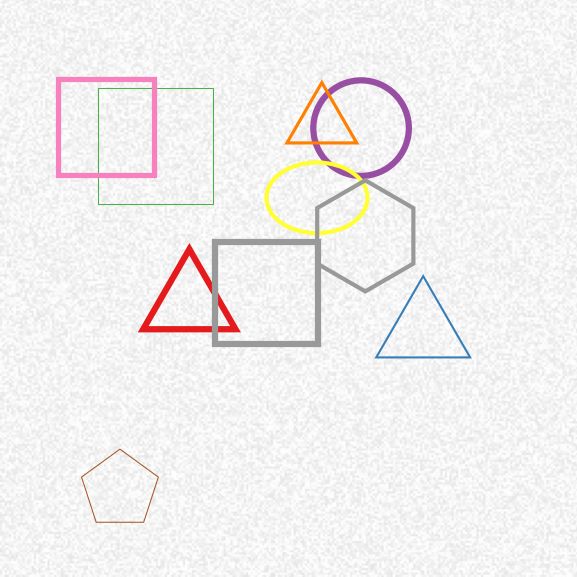[{"shape": "triangle", "thickness": 3, "radius": 0.46, "center": [0.328, 0.475]}, {"shape": "triangle", "thickness": 1, "radius": 0.47, "center": [0.733, 0.427]}, {"shape": "square", "thickness": 0.5, "radius": 0.5, "center": [0.27, 0.746]}, {"shape": "circle", "thickness": 3, "radius": 0.41, "center": [0.625, 0.777]}, {"shape": "triangle", "thickness": 1.5, "radius": 0.35, "center": [0.557, 0.786]}, {"shape": "oval", "thickness": 2, "radius": 0.44, "center": [0.549, 0.657]}, {"shape": "pentagon", "thickness": 0.5, "radius": 0.35, "center": [0.208, 0.151]}, {"shape": "square", "thickness": 2.5, "radius": 0.42, "center": [0.183, 0.779]}, {"shape": "hexagon", "thickness": 2, "radius": 0.48, "center": [0.633, 0.591]}, {"shape": "square", "thickness": 3, "radius": 0.44, "center": [0.462, 0.492]}]